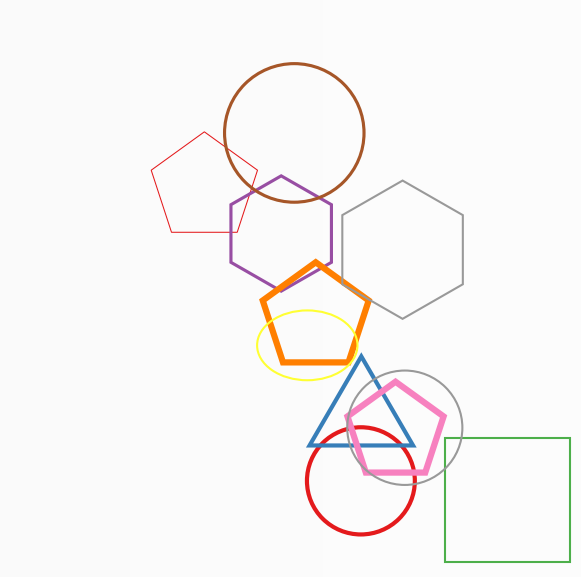[{"shape": "pentagon", "thickness": 0.5, "radius": 0.48, "center": [0.352, 0.675]}, {"shape": "circle", "thickness": 2, "radius": 0.46, "center": [0.621, 0.166]}, {"shape": "triangle", "thickness": 2, "radius": 0.51, "center": [0.622, 0.279]}, {"shape": "square", "thickness": 1, "radius": 0.54, "center": [0.874, 0.134]}, {"shape": "hexagon", "thickness": 1.5, "radius": 0.5, "center": [0.484, 0.595]}, {"shape": "pentagon", "thickness": 3, "radius": 0.48, "center": [0.543, 0.449]}, {"shape": "oval", "thickness": 1, "radius": 0.43, "center": [0.529, 0.401]}, {"shape": "circle", "thickness": 1.5, "radius": 0.6, "center": [0.506, 0.769]}, {"shape": "pentagon", "thickness": 3, "radius": 0.43, "center": [0.68, 0.251]}, {"shape": "circle", "thickness": 1, "radius": 0.5, "center": [0.696, 0.258]}, {"shape": "hexagon", "thickness": 1, "radius": 0.6, "center": [0.693, 0.567]}]